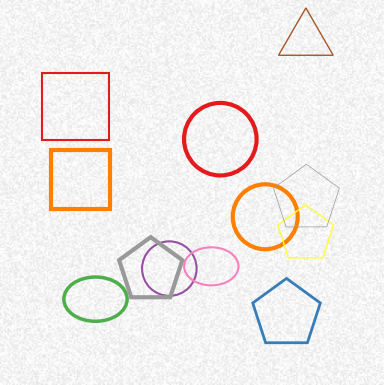[{"shape": "circle", "thickness": 3, "radius": 0.47, "center": [0.572, 0.638]}, {"shape": "square", "thickness": 1.5, "radius": 0.43, "center": [0.197, 0.723]}, {"shape": "pentagon", "thickness": 2, "radius": 0.46, "center": [0.744, 0.184]}, {"shape": "oval", "thickness": 2.5, "radius": 0.41, "center": [0.248, 0.223]}, {"shape": "circle", "thickness": 1.5, "radius": 0.35, "center": [0.44, 0.302]}, {"shape": "square", "thickness": 3, "radius": 0.38, "center": [0.21, 0.534]}, {"shape": "circle", "thickness": 3, "radius": 0.42, "center": [0.689, 0.437]}, {"shape": "pentagon", "thickness": 1, "radius": 0.38, "center": [0.794, 0.392]}, {"shape": "triangle", "thickness": 1, "radius": 0.41, "center": [0.794, 0.897]}, {"shape": "oval", "thickness": 1.5, "radius": 0.35, "center": [0.549, 0.308]}, {"shape": "pentagon", "thickness": 0.5, "radius": 0.45, "center": [0.796, 0.483]}, {"shape": "pentagon", "thickness": 3, "radius": 0.43, "center": [0.391, 0.298]}]